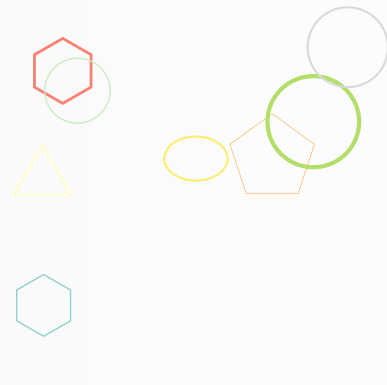[{"shape": "hexagon", "thickness": 1, "radius": 0.4, "center": [0.113, 0.207]}, {"shape": "triangle", "thickness": 1, "radius": 0.43, "center": [0.109, 0.536]}, {"shape": "hexagon", "thickness": 2, "radius": 0.42, "center": [0.162, 0.816]}, {"shape": "pentagon", "thickness": 0.5, "radius": 0.57, "center": [0.702, 0.59]}, {"shape": "circle", "thickness": 3, "radius": 0.59, "center": [0.809, 0.684]}, {"shape": "circle", "thickness": 1.5, "radius": 0.52, "center": [0.897, 0.877]}, {"shape": "circle", "thickness": 1, "radius": 0.42, "center": [0.2, 0.765]}, {"shape": "oval", "thickness": 1.5, "radius": 0.41, "center": [0.506, 0.588]}]